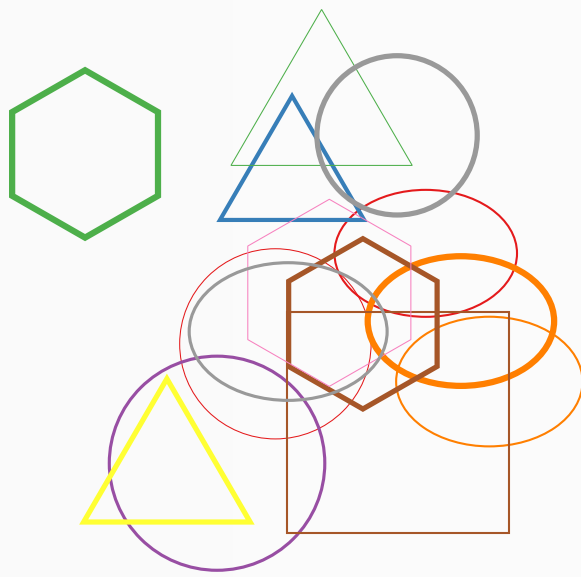[{"shape": "circle", "thickness": 0.5, "radius": 0.82, "center": [0.474, 0.404]}, {"shape": "oval", "thickness": 1, "radius": 0.79, "center": [0.732, 0.56]}, {"shape": "triangle", "thickness": 2, "radius": 0.72, "center": [0.502, 0.69]}, {"shape": "hexagon", "thickness": 3, "radius": 0.72, "center": [0.146, 0.733]}, {"shape": "triangle", "thickness": 0.5, "radius": 0.9, "center": [0.553, 0.803]}, {"shape": "circle", "thickness": 1.5, "radius": 0.93, "center": [0.373, 0.197]}, {"shape": "oval", "thickness": 3, "radius": 0.8, "center": [0.793, 0.443]}, {"shape": "oval", "thickness": 1, "radius": 0.8, "center": [0.842, 0.338]}, {"shape": "triangle", "thickness": 2.5, "radius": 0.83, "center": [0.287, 0.178]}, {"shape": "square", "thickness": 1, "radius": 0.96, "center": [0.685, 0.268]}, {"shape": "hexagon", "thickness": 2.5, "radius": 0.74, "center": [0.624, 0.438]}, {"shape": "hexagon", "thickness": 0.5, "radius": 0.81, "center": [0.567, 0.492]}, {"shape": "oval", "thickness": 1.5, "radius": 0.85, "center": [0.496, 0.425]}, {"shape": "circle", "thickness": 2.5, "radius": 0.69, "center": [0.683, 0.765]}]